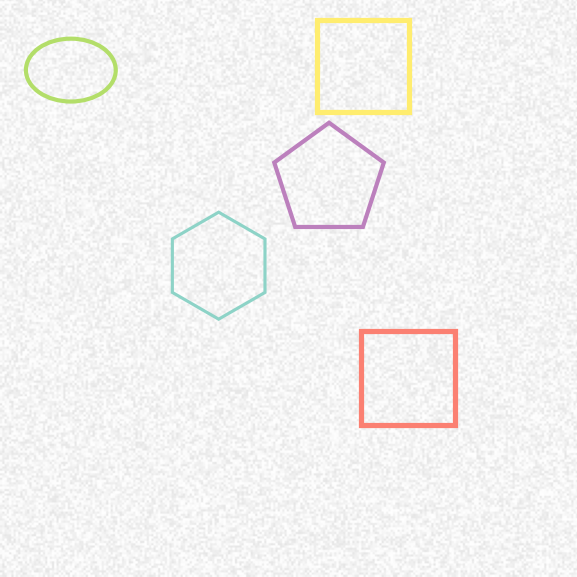[{"shape": "hexagon", "thickness": 1.5, "radius": 0.46, "center": [0.379, 0.539]}, {"shape": "square", "thickness": 2.5, "radius": 0.41, "center": [0.706, 0.345]}, {"shape": "oval", "thickness": 2, "radius": 0.39, "center": [0.123, 0.878]}, {"shape": "pentagon", "thickness": 2, "radius": 0.5, "center": [0.57, 0.687]}, {"shape": "square", "thickness": 2.5, "radius": 0.4, "center": [0.629, 0.885]}]